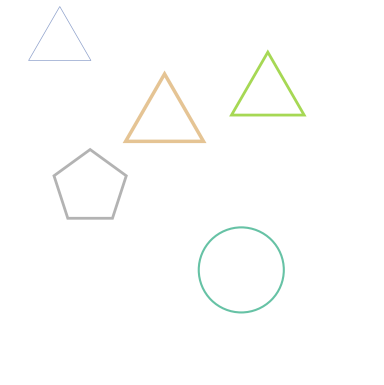[{"shape": "circle", "thickness": 1.5, "radius": 0.55, "center": [0.627, 0.299]}, {"shape": "triangle", "thickness": 0.5, "radius": 0.47, "center": [0.155, 0.89]}, {"shape": "triangle", "thickness": 2, "radius": 0.54, "center": [0.696, 0.756]}, {"shape": "triangle", "thickness": 2.5, "radius": 0.58, "center": [0.427, 0.691]}, {"shape": "pentagon", "thickness": 2, "radius": 0.49, "center": [0.234, 0.513]}]